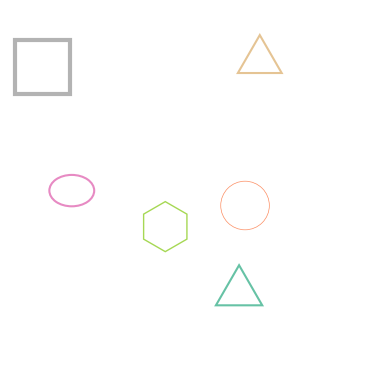[{"shape": "triangle", "thickness": 1.5, "radius": 0.35, "center": [0.621, 0.242]}, {"shape": "circle", "thickness": 0.5, "radius": 0.32, "center": [0.636, 0.466]}, {"shape": "oval", "thickness": 1.5, "radius": 0.29, "center": [0.186, 0.505]}, {"shape": "hexagon", "thickness": 1, "radius": 0.32, "center": [0.429, 0.411]}, {"shape": "triangle", "thickness": 1.5, "radius": 0.33, "center": [0.675, 0.843]}, {"shape": "square", "thickness": 3, "radius": 0.35, "center": [0.111, 0.825]}]